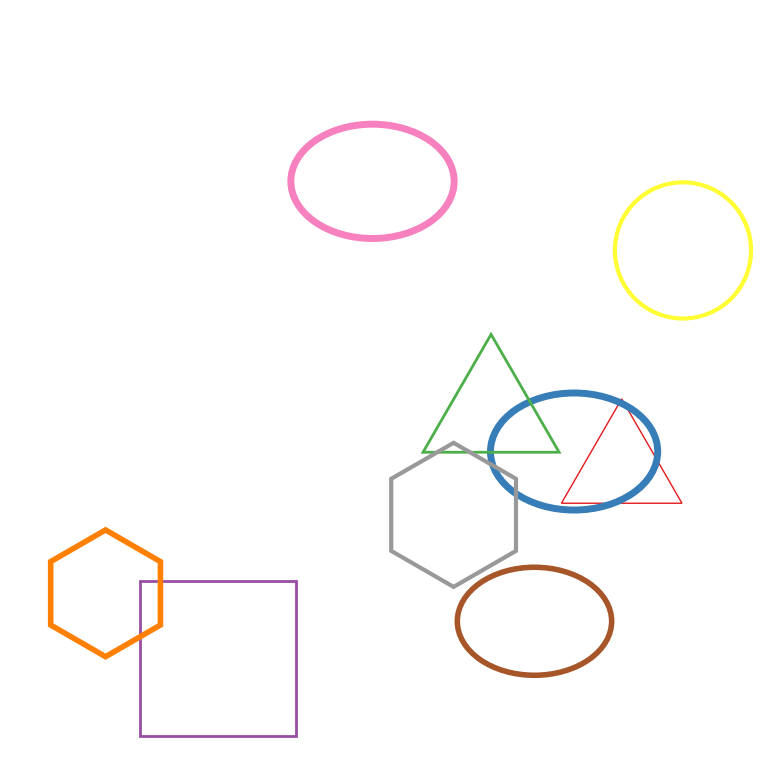[{"shape": "triangle", "thickness": 0.5, "radius": 0.45, "center": [0.807, 0.392]}, {"shape": "oval", "thickness": 2.5, "radius": 0.54, "center": [0.746, 0.414]}, {"shape": "triangle", "thickness": 1, "radius": 0.51, "center": [0.638, 0.464]}, {"shape": "square", "thickness": 1, "radius": 0.5, "center": [0.283, 0.145]}, {"shape": "hexagon", "thickness": 2, "radius": 0.41, "center": [0.137, 0.229]}, {"shape": "circle", "thickness": 1.5, "radius": 0.44, "center": [0.887, 0.675]}, {"shape": "oval", "thickness": 2, "radius": 0.5, "center": [0.694, 0.193]}, {"shape": "oval", "thickness": 2.5, "radius": 0.53, "center": [0.484, 0.764]}, {"shape": "hexagon", "thickness": 1.5, "radius": 0.47, "center": [0.589, 0.331]}]